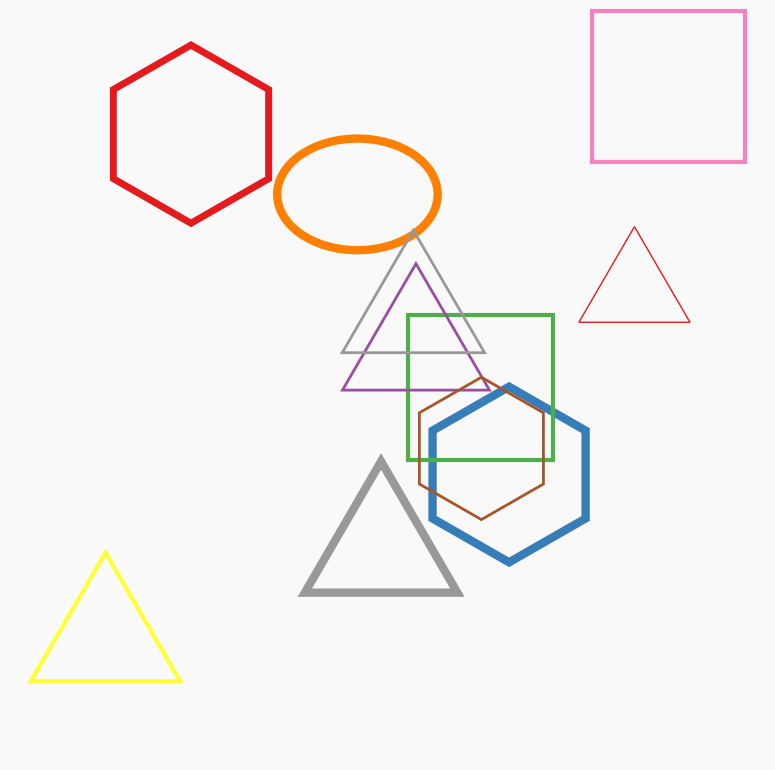[{"shape": "hexagon", "thickness": 2.5, "radius": 0.58, "center": [0.246, 0.826]}, {"shape": "triangle", "thickness": 0.5, "radius": 0.41, "center": [0.819, 0.623]}, {"shape": "hexagon", "thickness": 3, "radius": 0.57, "center": [0.657, 0.384]}, {"shape": "square", "thickness": 1.5, "radius": 0.47, "center": [0.62, 0.497]}, {"shape": "triangle", "thickness": 1, "radius": 0.55, "center": [0.537, 0.548]}, {"shape": "oval", "thickness": 3, "radius": 0.52, "center": [0.461, 0.748]}, {"shape": "triangle", "thickness": 1.5, "radius": 0.56, "center": [0.136, 0.171]}, {"shape": "hexagon", "thickness": 1, "radius": 0.46, "center": [0.621, 0.418]}, {"shape": "square", "thickness": 1.5, "radius": 0.49, "center": [0.862, 0.888]}, {"shape": "triangle", "thickness": 1, "radius": 0.53, "center": [0.533, 0.595]}, {"shape": "triangle", "thickness": 3, "radius": 0.57, "center": [0.492, 0.287]}]